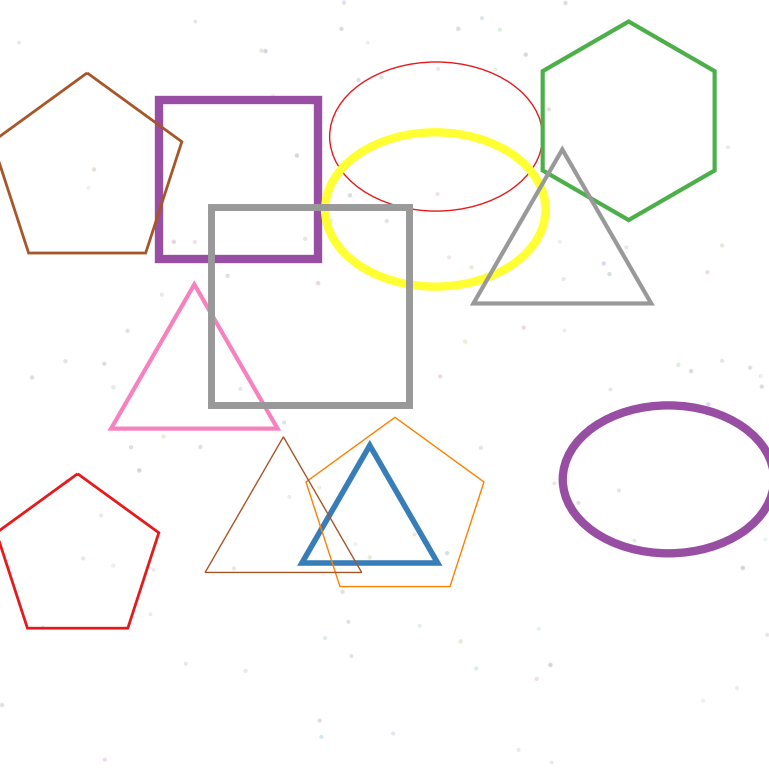[{"shape": "oval", "thickness": 0.5, "radius": 0.69, "center": [0.566, 0.823]}, {"shape": "pentagon", "thickness": 1, "radius": 0.55, "center": [0.101, 0.274]}, {"shape": "triangle", "thickness": 2, "radius": 0.51, "center": [0.48, 0.32]}, {"shape": "hexagon", "thickness": 1.5, "radius": 0.64, "center": [0.816, 0.843]}, {"shape": "square", "thickness": 3, "radius": 0.52, "center": [0.31, 0.767]}, {"shape": "oval", "thickness": 3, "radius": 0.69, "center": [0.868, 0.377]}, {"shape": "pentagon", "thickness": 0.5, "radius": 0.61, "center": [0.513, 0.337]}, {"shape": "oval", "thickness": 3, "radius": 0.72, "center": [0.565, 0.728]}, {"shape": "triangle", "thickness": 0.5, "radius": 0.59, "center": [0.368, 0.315]}, {"shape": "pentagon", "thickness": 1, "radius": 0.65, "center": [0.113, 0.776]}, {"shape": "triangle", "thickness": 1.5, "radius": 0.62, "center": [0.252, 0.506]}, {"shape": "triangle", "thickness": 1.5, "radius": 0.67, "center": [0.73, 0.673]}, {"shape": "square", "thickness": 2.5, "radius": 0.64, "center": [0.402, 0.603]}]